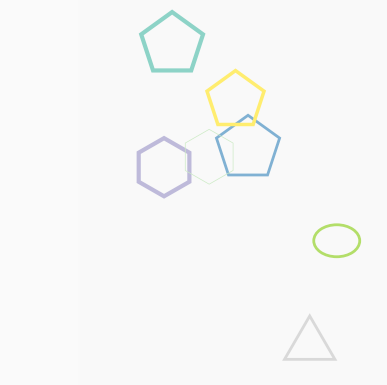[{"shape": "pentagon", "thickness": 3, "radius": 0.42, "center": [0.444, 0.885]}, {"shape": "hexagon", "thickness": 3, "radius": 0.38, "center": [0.423, 0.566]}, {"shape": "pentagon", "thickness": 2, "radius": 0.43, "center": [0.64, 0.615]}, {"shape": "oval", "thickness": 2, "radius": 0.3, "center": [0.869, 0.375]}, {"shape": "triangle", "thickness": 2, "radius": 0.38, "center": [0.799, 0.104]}, {"shape": "hexagon", "thickness": 0.5, "radius": 0.36, "center": [0.54, 0.593]}, {"shape": "pentagon", "thickness": 2.5, "radius": 0.39, "center": [0.608, 0.739]}]